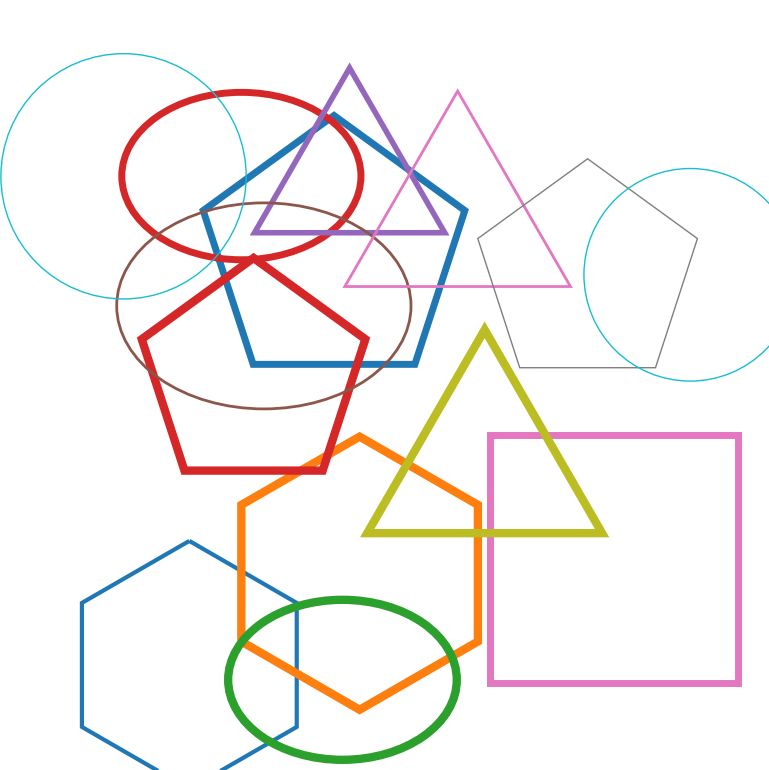[{"shape": "hexagon", "thickness": 1.5, "radius": 0.81, "center": [0.246, 0.136]}, {"shape": "pentagon", "thickness": 2.5, "radius": 0.89, "center": [0.434, 0.671]}, {"shape": "hexagon", "thickness": 3, "radius": 0.89, "center": [0.467, 0.256]}, {"shape": "oval", "thickness": 3, "radius": 0.74, "center": [0.445, 0.117]}, {"shape": "pentagon", "thickness": 3, "radius": 0.76, "center": [0.329, 0.512]}, {"shape": "oval", "thickness": 2.5, "radius": 0.78, "center": [0.313, 0.771]}, {"shape": "triangle", "thickness": 2, "radius": 0.71, "center": [0.454, 0.769]}, {"shape": "oval", "thickness": 1, "radius": 0.96, "center": [0.343, 0.603]}, {"shape": "square", "thickness": 2.5, "radius": 0.8, "center": [0.798, 0.274]}, {"shape": "triangle", "thickness": 1, "radius": 0.85, "center": [0.594, 0.712]}, {"shape": "pentagon", "thickness": 0.5, "radius": 0.75, "center": [0.763, 0.644]}, {"shape": "triangle", "thickness": 3, "radius": 0.88, "center": [0.629, 0.396]}, {"shape": "circle", "thickness": 0.5, "radius": 0.69, "center": [0.896, 0.643]}, {"shape": "circle", "thickness": 0.5, "radius": 0.8, "center": [0.16, 0.771]}]